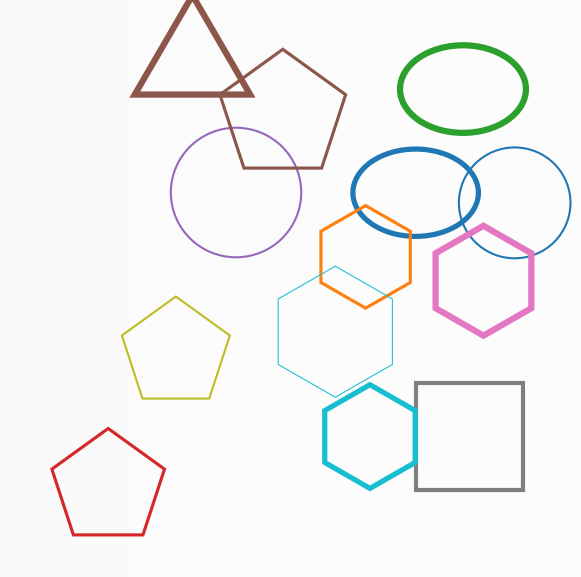[{"shape": "circle", "thickness": 1, "radius": 0.48, "center": [0.885, 0.648]}, {"shape": "oval", "thickness": 2.5, "radius": 0.54, "center": [0.715, 0.665]}, {"shape": "hexagon", "thickness": 1.5, "radius": 0.44, "center": [0.629, 0.554]}, {"shape": "oval", "thickness": 3, "radius": 0.54, "center": [0.797, 0.845]}, {"shape": "pentagon", "thickness": 1.5, "radius": 0.51, "center": [0.186, 0.155]}, {"shape": "circle", "thickness": 1, "radius": 0.56, "center": [0.406, 0.666]}, {"shape": "pentagon", "thickness": 1.5, "radius": 0.57, "center": [0.487, 0.8]}, {"shape": "triangle", "thickness": 3, "radius": 0.57, "center": [0.331, 0.893]}, {"shape": "hexagon", "thickness": 3, "radius": 0.48, "center": [0.832, 0.513]}, {"shape": "square", "thickness": 2, "radius": 0.46, "center": [0.807, 0.243]}, {"shape": "pentagon", "thickness": 1, "radius": 0.49, "center": [0.303, 0.388]}, {"shape": "hexagon", "thickness": 0.5, "radius": 0.57, "center": [0.577, 0.425]}, {"shape": "hexagon", "thickness": 2.5, "radius": 0.45, "center": [0.636, 0.243]}]